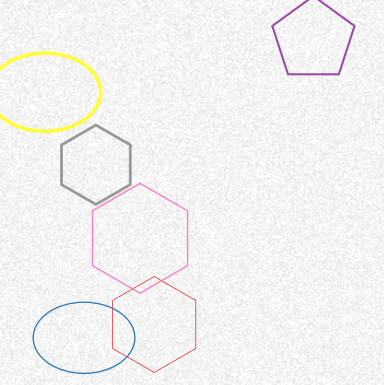[{"shape": "hexagon", "thickness": 0.5, "radius": 0.62, "center": [0.401, 0.157]}, {"shape": "oval", "thickness": 1, "radius": 0.66, "center": [0.218, 0.123]}, {"shape": "pentagon", "thickness": 1.5, "radius": 0.56, "center": [0.814, 0.898]}, {"shape": "oval", "thickness": 2.5, "radius": 0.73, "center": [0.116, 0.761]}, {"shape": "hexagon", "thickness": 1, "radius": 0.71, "center": [0.364, 0.381]}, {"shape": "hexagon", "thickness": 2, "radius": 0.52, "center": [0.249, 0.572]}]